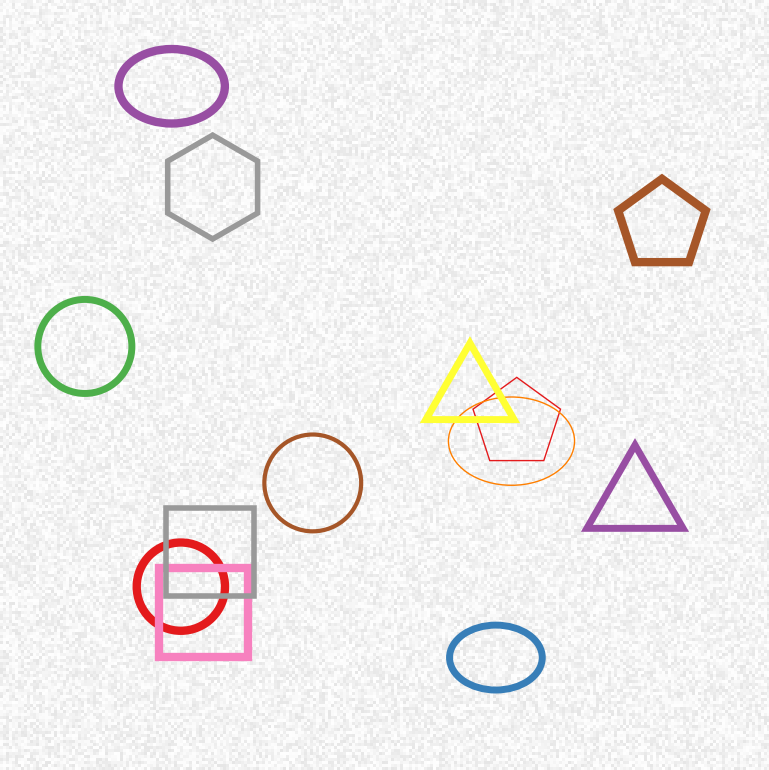[{"shape": "pentagon", "thickness": 0.5, "radius": 0.3, "center": [0.671, 0.45]}, {"shape": "circle", "thickness": 3, "radius": 0.29, "center": [0.235, 0.238]}, {"shape": "oval", "thickness": 2.5, "radius": 0.3, "center": [0.644, 0.146]}, {"shape": "circle", "thickness": 2.5, "radius": 0.31, "center": [0.11, 0.55]}, {"shape": "oval", "thickness": 3, "radius": 0.35, "center": [0.223, 0.888]}, {"shape": "triangle", "thickness": 2.5, "radius": 0.36, "center": [0.825, 0.35]}, {"shape": "oval", "thickness": 0.5, "radius": 0.41, "center": [0.664, 0.427]}, {"shape": "triangle", "thickness": 2.5, "radius": 0.33, "center": [0.61, 0.488]}, {"shape": "pentagon", "thickness": 3, "radius": 0.3, "center": [0.86, 0.708]}, {"shape": "circle", "thickness": 1.5, "radius": 0.31, "center": [0.406, 0.373]}, {"shape": "square", "thickness": 3, "radius": 0.29, "center": [0.264, 0.204]}, {"shape": "hexagon", "thickness": 2, "radius": 0.34, "center": [0.276, 0.757]}, {"shape": "square", "thickness": 2, "radius": 0.29, "center": [0.273, 0.283]}]